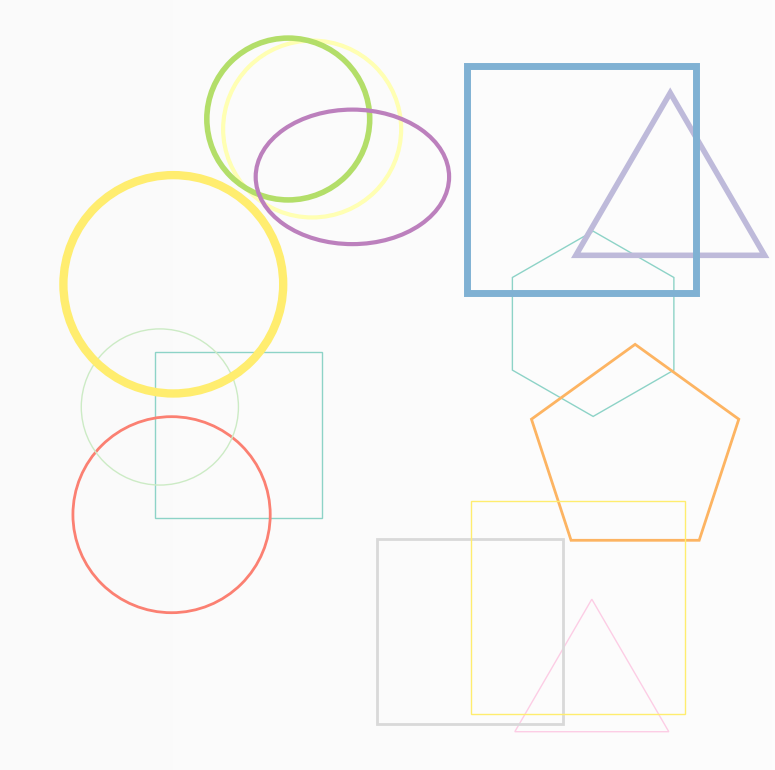[{"shape": "hexagon", "thickness": 0.5, "radius": 0.6, "center": [0.765, 0.579]}, {"shape": "square", "thickness": 0.5, "radius": 0.54, "center": [0.308, 0.435]}, {"shape": "circle", "thickness": 1.5, "radius": 0.57, "center": [0.403, 0.832]}, {"shape": "triangle", "thickness": 2, "radius": 0.7, "center": [0.865, 0.739]}, {"shape": "circle", "thickness": 1, "radius": 0.64, "center": [0.221, 0.332]}, {"shape": "square", "thickness": 2.5, "radius": 0.74, "center": [0.751, 0.767]}, {"shape": "pentagon", "thickness": 1, "radius": 0.7, "center": [0.82, 0.412]}, {"shape": "circle", "thickness": 2, "radius": 0.53, "center": [0.372, 0.845]}, {"shape": "triangle", "thickness": 0.5, "radius": 0.57, "center": [0.764, 0.107]}, {"shape": "square", "thickness": 1, "radius": 0.6, "center": [0.607, 0.18]}, {"shape": "oval", "thickness": 1.5, "radius": 0.62, "center": [0.455, 0.77]}, {"shape": "circle", "thickness": 0.5, "radius": 0.51, "center": [0.206, 0.471]}, {"shape": "square", "thickness": 0.5, "radius": 0.69, "center": [0.745, 0.211]}, {"shape": "circle", "thickness": 3, "radius": 0.71, "center": [0.224, 0.631]}]